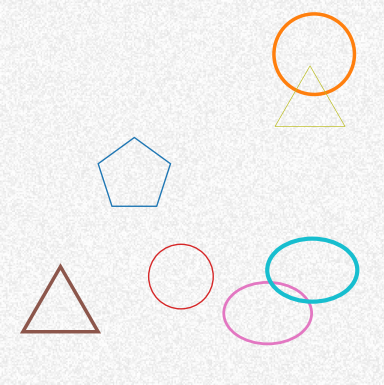[{"shape": "pentagon", "thickness": 1, "radius": 0.49, "center": [0.349, 0.544]}, {"shape": "circle", "thickness": 2.5, "radius": 0.52, "center": [0.816, 0.859]}, {"shape": "circle", "thickness": 1, "radius": 0.42, "center": [0.47, 0.282]}, {"shape": "triangle", "thickness": 2.5, "radius": 0.56, "center": [0.157, 0.195]}, {"shape": "oval", "thickness": 2, "radius": 0.57, "center": [0.695, 0.187]}, {"shape": "triangle", "thickness": 0.5, "radius": 0.53, "center": [0.805, 0.724]}, {"shape": "oval", "thickness": 3, "radius": 0.58, "center": [0.811, 0.298]}]